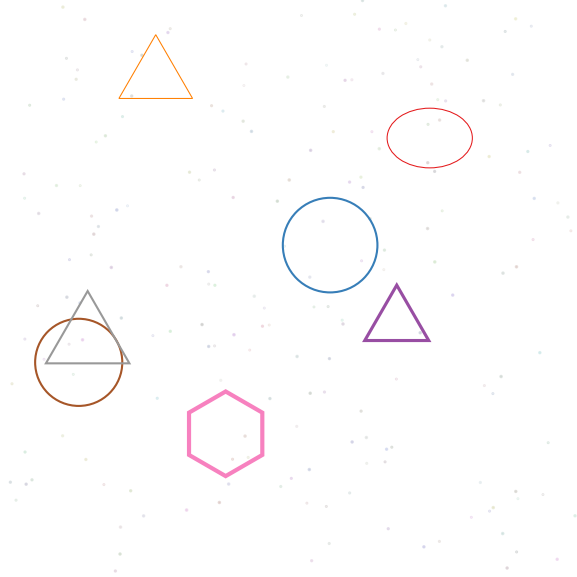[{"shape": "oval", "thickness": 0.5, "radius": 0.37, "center": [0.744, 0.76]}, {"shape": "circle", "thickness": 1, "radius": 0.41, "center": [0.572, 0.575]}, {"shape": "triangle", "thickness": 1.5, "radius": 0.32, "center": [0.687, 0.441]}, {"shape": "triangle", "thickness": 0.5, "radius": 0.37, "center": [0.27, 0.865]}, {"shape": "circle", "thickness": 1, "radius": 0.38, "center": [0.136, 0.372]}, {"shape": "hexagon", "thickness": 2, "radius": 0.37, "center": [0.391, 0.248]}, {"shape": "triangle", "thickness": 1, "radius": 0.42, "center": [0.152, 0.412]}]